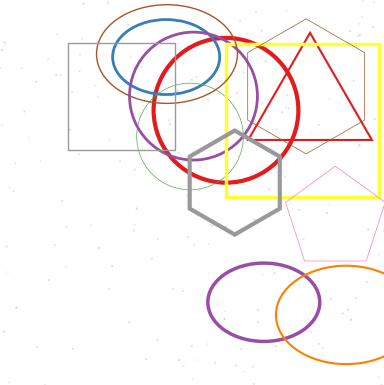[{"shape": "triangle", "thickness": 1.5, "radius": 0.93, "center": [0.805, 0.729]}, {"shape": "circle", "thickness": 3, "radius": 0.94, "center": [0.587, 0.714]}, {"shape": "oval", "thickness": 2, "radius": 0.7, "center": [0.432, 0.852]}, {"shape": "circle", "thickness": 0.5, "radius": 0.69, "center": [0.494, 0.645]}, {"shape": "circle", "thickness": 2, "radius": 0.83, "center": [0.503, 0.75]}, {"shape": "oval", "thickness": 2.5, "radius": 0.73, "center": [0.685, 0.215]}, {"shape": "oval", "thickness": 1.5, "radius": 0.91, "center": [0.899, 0.182]}, {"shape": "square", "thickness": 2.5, "radius": 0.99, "center": [0.786, 0.688]}, {"shape": "hexagon", "thickness": 0.5, "radius": 0.88, "center": [0.795, 0.776]}, {"shape": "oval", "thickness": 1, "radius": 0.92, "center": [0.434, 0.86]}, {"shape": "pentagon", "thickness": 0.5, "radius": 0.68, "center": [0.871, 0.432]}, {"shape": "hexagon", "thickness": 3, "radius": 0.68, "center": [0.61, 0.526]}, {"shape": "square", "thickness": 1, "radius": 0.7, "center": [0.315, 0.748]}]